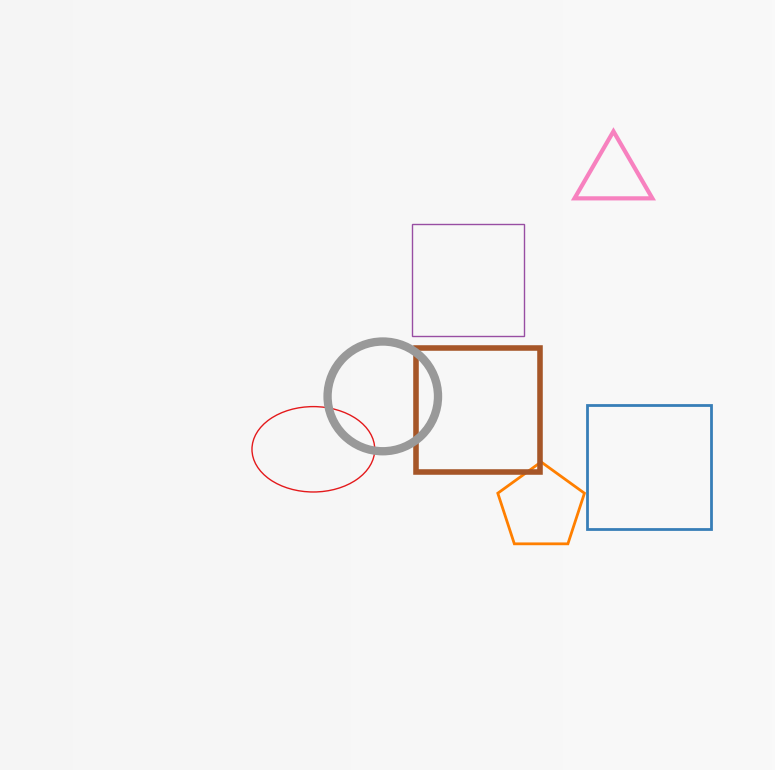[{"shape": "oval", "thickness": 0.5, "radius": 0.4, "center": [0.404, 0.416]}, {"shape": "square", "thickness": 1, "radius": 0.4, "center": [0.838, 0.394]}, {"shape": "square", "thickness": 0.5, "radius": 0.36, "center": [0.604, 0.636]}, {"shape": "pentagon", "thickness": 1, "radius": 0.29, "center": [0.698, 0.341]}, {"shape": "square", "thickness": 2, "radius": 0.4, "center": [0.617, 0.467]}, {"shape": "triangle", "thickness": 1.5, "radius": 0.29, "center": [0.792, 0.771]}, {"shape": "circle", "thickness": 3, "radius": 0.36, "center": [0.494, 0.485]}]